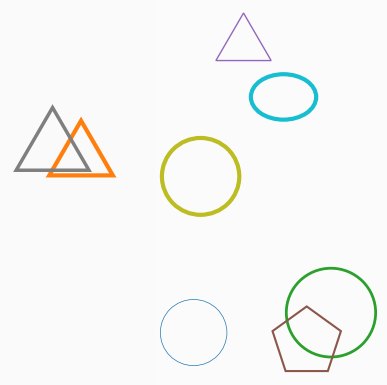[{"shape": "circle", "thickness": 0.5, "radius": 0.43, "center": [0.5, 0.136]}, {"shape": "triangle", "thickness": 3, "radius": 0.47, "center": [0.209, 0.592]}, {"shape": "circle", "thickness": 2, "radius": 0.58, "center": [0.854, 0.188]}, {"shape": "triangle", "thickness": 1, "radius": 0.41, "center": [0.628, 0.884]}, {"shape": "pentagon", "thickness": 1.5, "radius": 0.46, "center": [0.792, 0.111]}, {"shape": "triangle", "thickness": 2.5, "radius": 0.54, "center": [0.136, 0.612]}, {"shape": "circle", "thickness": 3, "radius": 0.5, "center": [0.518, 0.542]}, {"shape": "oval", "thickness": 3, "radius": 0.42, "center": [0.732, 0.748]}]